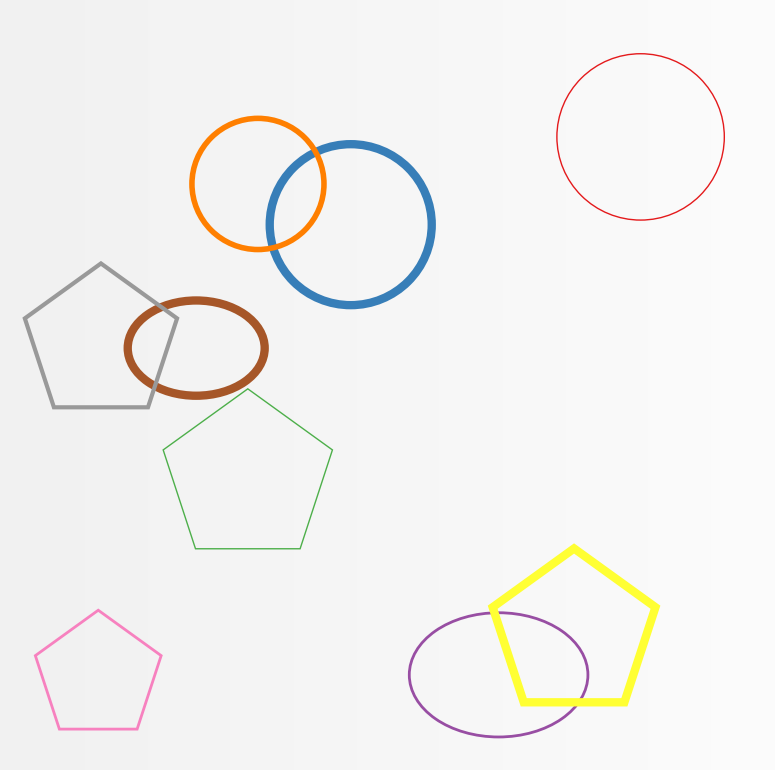[{"shape": "circle", "thickness": 0.5, "radius": 0.54, "center": [0.827, 0.822]}, {"shape": "circle", "thickness": 3, "radius": 0.52, "center": [0.453, 0.708]}, {"shape": "pentagon", "thickness": 0.5, "radius": 0.57, "center": [0.32, 0.38]}, {"shape": "oval", "thickness": 1, "radius": 0.58, "center": [0.643, 0.124]}, {"shape": "circle", "thickness": 2, "radius": 0.43, "center": [0.333, 0.761]}, {"shape": "pentagon", "thickness": 3, "radius": 0.55, "center": [0.741, 0.177]}, {"shape": "oval", "thickness": 3, "radius": 0.44, "center": [0.253, 0.548]}, {"shape": "pentagon", "thickness": 1, "radius": 0.43, "center": [0.127, 0.122]}, {"shape": "pentagon", "thickness": 1.5, "radius": 0.52, "center": [0.13, 0.555]}]